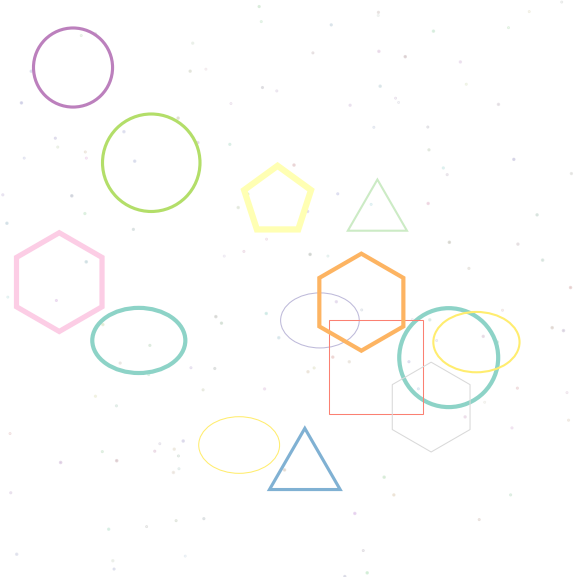[{"shape": "circle", "thickness": 2, "radius": 0.43, "center": [0.777, 0.38]}, {"shape": "oval", "thickness": 2, "radius": 0.4, "center": [0.24, 0.41]}, {"shape": "pentagon", "thickness": 3, "radius": 0.3, "center": [0.481, 0.651]}, {"shape": "oval", "thickness": 0.5, "radius": 0.34, "center": [0.554, 0.444]}, {"shape": "square", "thickness": 0.5, "radius": 0.41, "center": [0.651, 0.364]}, {"shape": "triangle", "thickness": 1.5, "radius": 0.35, "center": [0.528, 0.187]}, {"shape": "hexagon", "thickness": 2, "radius": 0.42, "center": [0.626, 0.476]}, {"shape": "circle", "thickness": 1.5, "radius": 0.42, "center": [0.262, 0.717]}, {"shape": "hexagon", "thickness": 2.5, "radius": 0.43, "center": [0.103, 0.511]}, {"shape": "hexagon", "thickness": 0.5, "radius": 0.39, "center": [0.747, 0.294]}, {"shape": "circle", "thickness": 1.5, "radius": 0.34, "center": [0.126, 0.882]}, {"shape": "triangle", "thickness": 1, "radius": 0.3, "center": [0.653, 0.629]}, {"shape": "oval", "thickness": 1, "radius": 0.37, "center": [0.825, 0.407]}, {"shape": "oval", "thickness": 0.5, "radius": 0.35, "center": [0.414, 0.229]}]